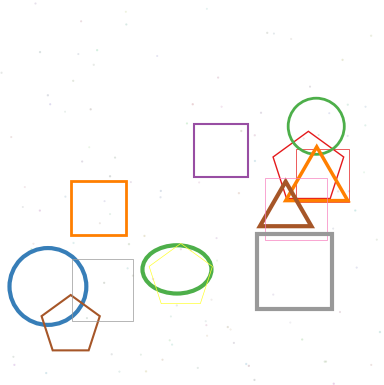[{"shape": "square", "thickness": 0.5, "radius": 0.34, "center": [0.838, 0.543]}, {"shape": "pentagon", "thickness": 1, "radius": 0.48, "center": [0.801, 0.562]}, {"shape": "circle", "thickness": 3, "radius": 0.5, "center": [0.124, 0.256]}, {"shape": "oval", "thickness": 3, "radius": 0.45, "center": [0.46, 0.3]}, {"shape": "circle", "thickness": 2, "radius": 0.36, "center": [0.821, 0.672]}, {"shape": "square", "thickness": 1.5, "radius": 0.35, "center": [0.574, 0.609]}, {"shape": "square", "thickness": 2, "radius": 0.36, "center": [0.257, 0.46]}, {"shape": "triangle", "thickness": 2.5, "radius": 0.47, "center": [0.823, 0.525]}, {"shape": "pentagon", "thickness": 0.5, "radius": 0.43, "center": [0.47, 0.281]}, {"shape": "pentagon", "thickness": 1.5, "radius": 0.4, "center": [0.184, 0.154]}, {"shape": "triangle", "thickness": 3, "radius": 0.39, "center": [0.742, 0.451]}, {"shape": "square", "thickness": 0.5, "radius": 0.4, "center": [0.768, 0.456]}, {"shape": "square", "thickness": 3, "radius": 0.48, "center": [0.765, 0.294]}, {"shape": "square", "thickness": 0.5, "radius": 0.4, "center": [0.265, 0.247]}]